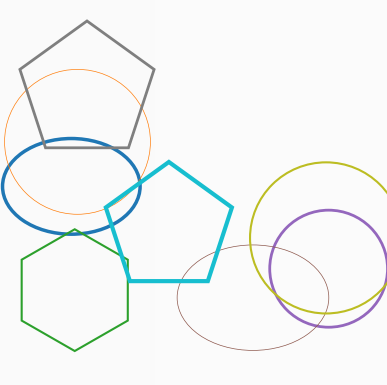[{"shape": "oval", "thickness": 2.5, "radius": 0.89, "center": [0.184, 0.516]}, {"shape": "circle", "thickness": 0.5, "radius": 0.94, "center": [0.2, 0.632]}, {"shape": "hexagon", "thickness": 1.5, "radius": 0.79, "center": [0.193, 0.246]}, {"shape": "circle", "thickness": 2, "radius": 0.76, "center": [0.848, 0.302]}, {"shape": "oval", "thickness": 0.5, "radius": 0.98, "center": [0.653, 0.227]}, {"shape": "pentagon", "thickness": 2, "radius": 0.91, "center": [0.225, 0.763]}, {"shape": "circle", "thickness": 1.5, "radius": 0.98, "center": [0.842, 0.382]}, {"shape": "pentagon", "thickness": 3, "radius": 0.86, "center": [0.436, 0.408]}]